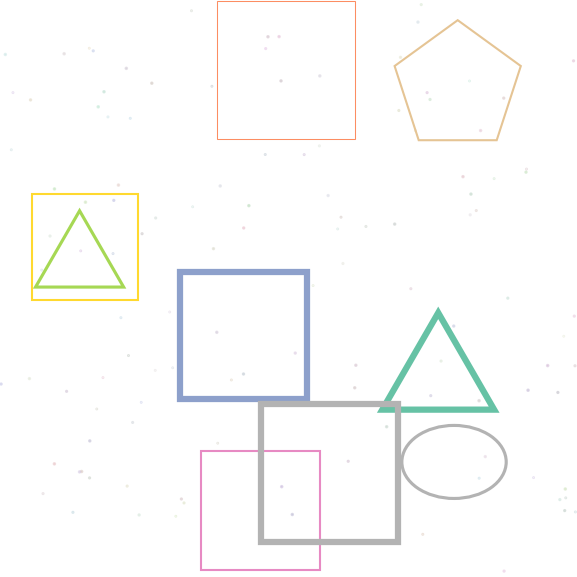[{"shape": "triangle", "thickness": 3, "radius": 0.56, "center": [0.759, 0.346]}, {"shape": "square", "thickness": 0.5, "radius": 0.6, "center": [0.495, 0.878]}, {"shape": "square", "thickness": 3, "radius": 0.55, "center": [0.422, 0.418]}, {"shape": "square", "thickness": 1, "radius": 0.52, "center": [0.45, 0.115]}, {"shape": "triangle", "thickness": 1.5, "radius": 0.44, "center": [0.138, 0.546]}, {"shape": "square", "thickness": 1, "radius": 0.46, "center": [0.147, 0.572]}, {"shape": "pentagon", "thickness": 1, "radius": 0.57, "center": [0.793, 0.849]}, {"shape": "square", "thickness": 3, "radius": 0.59, "center": [0.571, 0.18]}, {"shape": "oval", "thickness": 1.5, "radius": 0.45, "center": [0.786, 0.199]}]